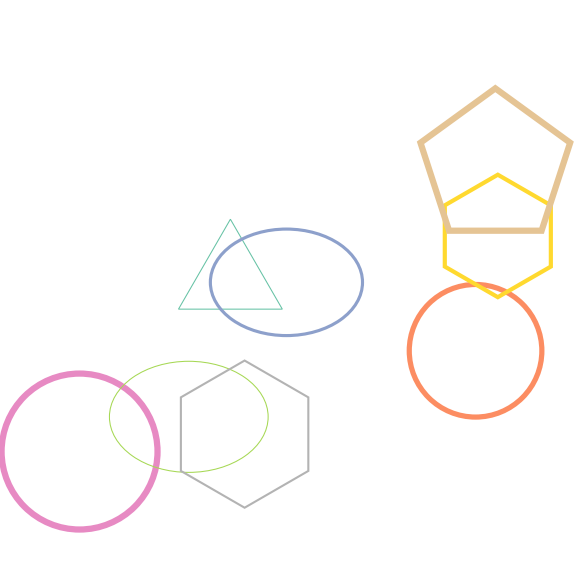[{"shape": "triangle", "thickness": 0.5, "radius": 0.52, "center": [0.399, 0.516]}, {"shape": "circle", "thickness": 2.5, "radius": 0.57, "center": [0.823, 0.392]}, {"shape": "oval", "thickness": 1.5, "radius": 0.66, "center": [0.496, 0.51]}, {"shape": "circle", "thickness": 3, "radius": 0.68, "center": [0.138, 0.217]}, {"shape": "oval", "thickness": 0.5, "radius": 0.69, "center": [0.327, 0.277]}, {"shape": "hexagon", "thickness": 2, "radius": 0.53, "center": [0.862, 0.591]}, {"shape": "pentagon", "thickness": 3, "radius": 0.68, "center": [0.858, 0.71]}, {"shape": "hexagon", "thickness": 1, "radius": 0.64, "center": [0.424, 0.247]}]